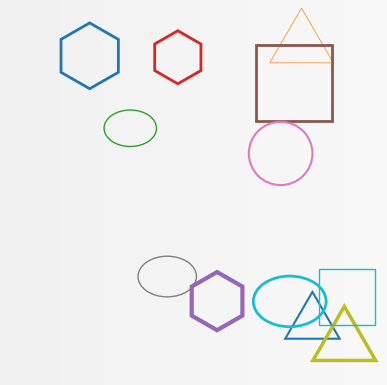[{"shape": "triangle", "thickness": 1.5, "radius": 0.41, "center": [0.806, 0.161]}, {"shape": "hexagon", "thickness": 2, "radius": 0.43, "center": [0.231, 0.855]}, {"shape": "triangle", "thickness": 0.5, "radius": 0.47, "center": [0.778, 0.884]}, {"shape": "oval", "thickness": 1, "radius": 0.34, "center": [0.336, 0.667]}, {"shape": "hexagon", "thickness": 2, "radius": 0.34, "center": [0.459, 0.851]}, {"shape": "hexagon", "thickness": 3, "radius": 0.38, "center": [0.56, 0.218]}, {"shape": "square", "thickness": 2, "radius": 0.49, "center": [0.758, 0.785]}, {"shape": "circle", "thickness": 1.5, "radius": 0.41, "center": [0.724, 0.601]}, {"shape": "oval", "thickness": 1, "radius": 0.38, "center": [0.432, 0.282]}, {"shape": "triangle", "thickness": 2.5, "radius": 0.47, "center": [0.889, 0.111]}, {"shape": "square", "thickness": 1, "radius": 0.36, "center": [0.895, 0.229]}, {"shape": "oval", "thickness": 2, "radius": 0.47, "center": [0.748, 0.217]}]